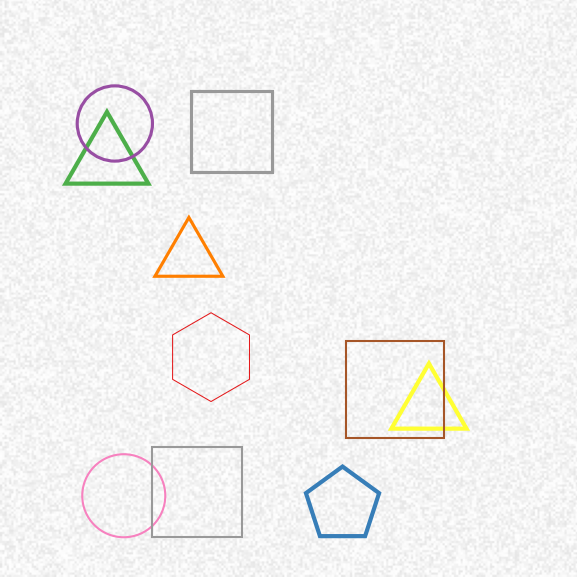[{"shape": "hexagon", "thickness": 0.5, "radius": 0.38, "center": [0.365, 0.381]}, {"shape": "pentagon", "thickness": 2, "radius": 0.33, "center": [0.593, 0.125]}, {"shape": "triangle", "thickness": 2, "radius": 0.41, "center": [0.185, 0.723]}, {"shape": "circle", "thickness": 1.5, "radius": 0.33, "center": [0.199, 0.785]}, {"shape": "triangle", "thickness": 1.5, "radius": 0.34, "center": [0.327, 0.555]}, {"shape": "triangle", "thickness": 2, "radius": 0.38, "center": [0.743, 0.294]}, {"shape": "square", "thickness": 1, "radius": 0.42, "center": [0.684, 0.325]}, {"shape": "circle", "thickness": 1, "radius": 0.36, "center": [0.214, 0.141]}, {"shape": "square", "thickness": 1, "radius": 0.39, "center": [0.341, 0.147]}, {"shape": "square", "thickness": 1.5, "radius": 0.35, "center": [0.401, 0.771]}]